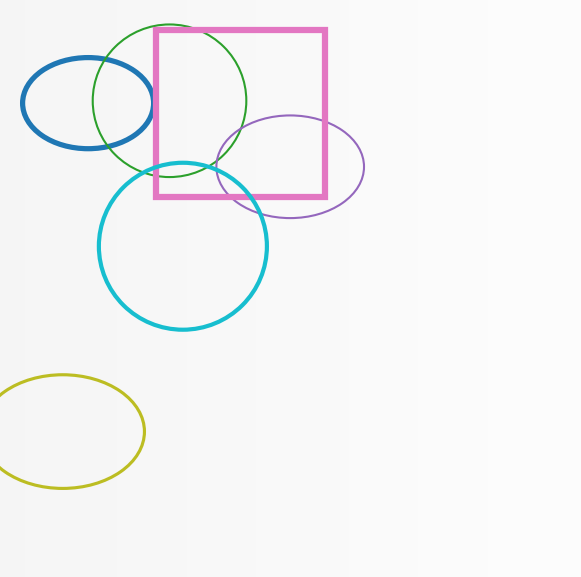[{"shape": "oval", "thickness": 2.5, "radius": 0.56, "center": [0.152, 0.821]}, {"shape": "circle", "thickness": 1, "radius": 0.66, "center": [0.292, 0.825]}, {"shape": "oval", "thickness": 1, "radius": 0.63, "center": [0.499, 0.71]}, {"shape": "square", "thickness": 3, "radius": 0.73, "center": [0.414, 0.803]}, {"shape": "oval", "thickness": 1.5, "radius": 0.7, "center": [0.108, 0.252]}, {"shape": "circle", "thickness": 2, "radius": 0.72, "center": [0.315, 0.573]}]